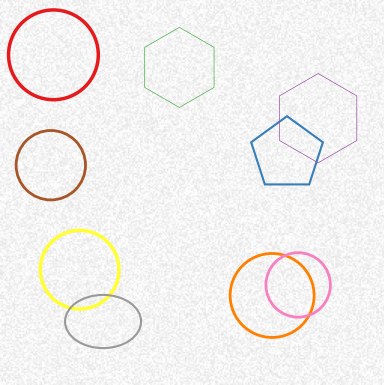[{"shape": "circle", "thickness": 2.5, "radius": 0.58, "center": [0.139, 0.858]}, {"shape": "pentagon", "thickness": 1.5, "radius": 0.49, "center": [0.746, 0.6]}, {"shape": "hexagon", "thickness": 0.5, "radius": 0.52, "center": [0.466, 0.825]}, {"shape": "hexagon", "thickness": 0.5, "radius": 0.58, "center": [0.826, 0.693]}, {"shape": "circle", "thickness": 2, "radius": 0.55, "center": [0.707, 0.233]}, {"shape": "circle", "thickness": 2.5, "radius": 0.51, "center": [0.207, 0.3]}, {"shape": "circle", "thickness": 2, "radius": 0.45, "center": [0.132, 0.571]}, {"shape": "circle", "thickness": 2, "radius": 0.42, "center": [0.774, 0.26]}, {"shape": "oval", "thickness": 1.5, "radius": 0.49, "center": [0.268, 0.165]}]